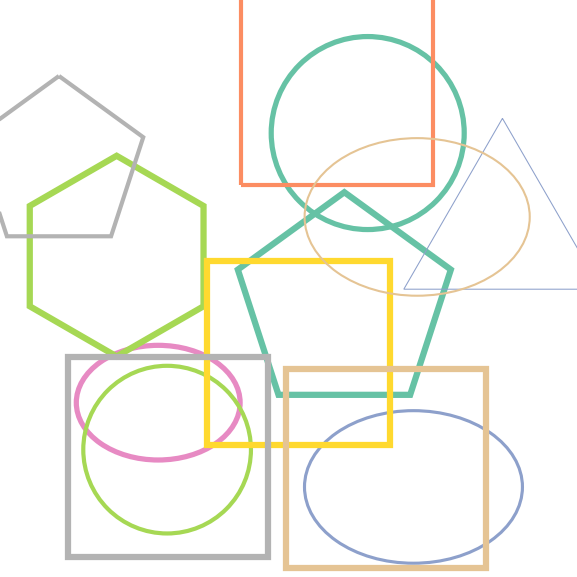[{"shape": "pentagon", "thickness": 3, "radius": 0.97, "center": [0.596, 0.472]}, {"shape": "circle", "thickness": 2.5, "radius": 0.84, "center": [0.637, 0.769]}, {"shape": "square", "thickness": 2, "radius": 0.83, "center": [0.583, 0.845]}, {"shape": "oval", "thickness": 1.5, "radius": 0.94, "center": [0.716, 0.156]}, {"shape": "triangle", "thickness": 0.5, "radius": 0.99, "center": [0.87, 0.597]}, {"shape": "oval", "thickness": 2.5, "radius": 0.71, "center": [0.274, 0.302]}, {"shape": "circle", "thickness": 2, "radius": 0.73, "center": [0.289, 0.221]}, {"shape": "hexagon", "thickness": 3, "radius": 0.87, "center": [0.202, 0.556]}, {"shape": "square", "thickness": 3, "radius": 0.79, "center": [0.517, 0.388]}, {"shape": "square", "thickness": 3, "radius": 0.86, "center": [0.668, 0.188]}, {"shape": "oval", "thickness": 1, "radius": 0.97, "center": [0.722, 0.624]}, {"shape": "pentagon", "thickness": 2, "radius": 0.77, "center": [0.102, 0.714]}, {"shape": "square", "thickness": 3, "radius": 0.87, "center": [0.291, 0.208]}]